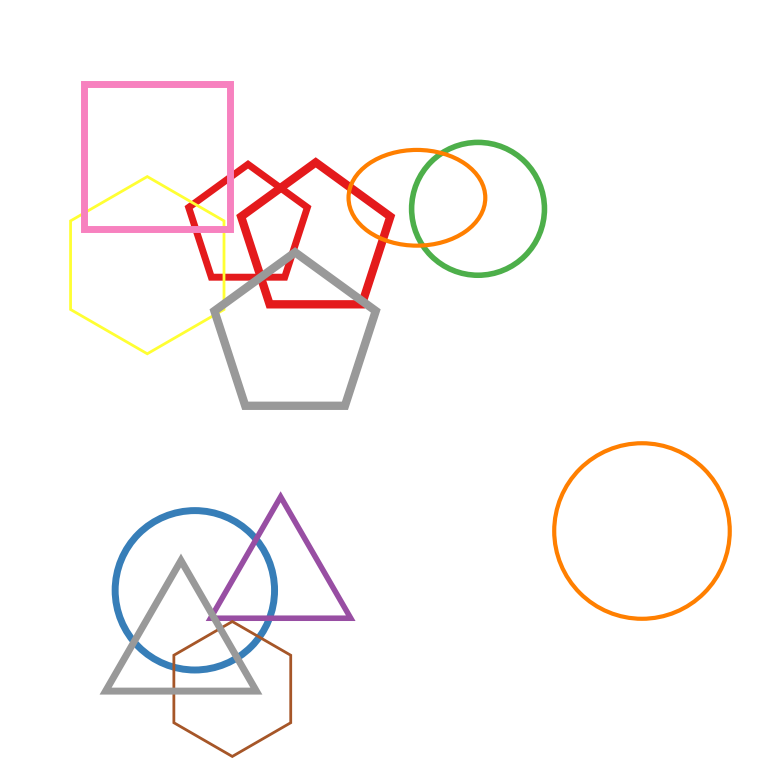[{"shape": "pentagon", "thickness": 3, "radius": 0.51, "center": [0.41, 0.687]}, {"shape": "pentagon", "thickness": 2.5, "radius": 0.41, "center": [0.322, 0.706]}, {"shape": "circle", "thickness": 2.5, "radius": 0.52, "center": [0.253, 0.233]}, {"shape": "circle", "thickness": 2, "radius": 0.43, "center": [0.621, 0.729]}, {"shape": "triangle", "thickness": 2, "radius": 0.53, "center": [0.364, 0.25]}, {"shape": "oval", "thickness": 1.5, "radius": 0.44, "center": [0.541, 0.743]}, {"shape": "circle", "thickness": 1.5, "radius": 0.57, "center": [0.834, 0.31]}, {"shape": "hexagon", "thickness": 1, "radius": 0.58, "center": [0.191, 0.656]}, {"shape": "hexagon", "thickness": 1, "radius": 0.44, "center": [0.302, 0.105]}, {"shape": "square", "thickness": 2.5, "radius": 0.47, "center": [0.204, 0.796]}, {"shape": "triangle", "thickness": 2.5, "radius": 0.57, "center": [0.235, 0.159]}, {"shape": "pentagon", "thickness": 3, "radius": 0.55, "center": [0.383, 0.562]}]